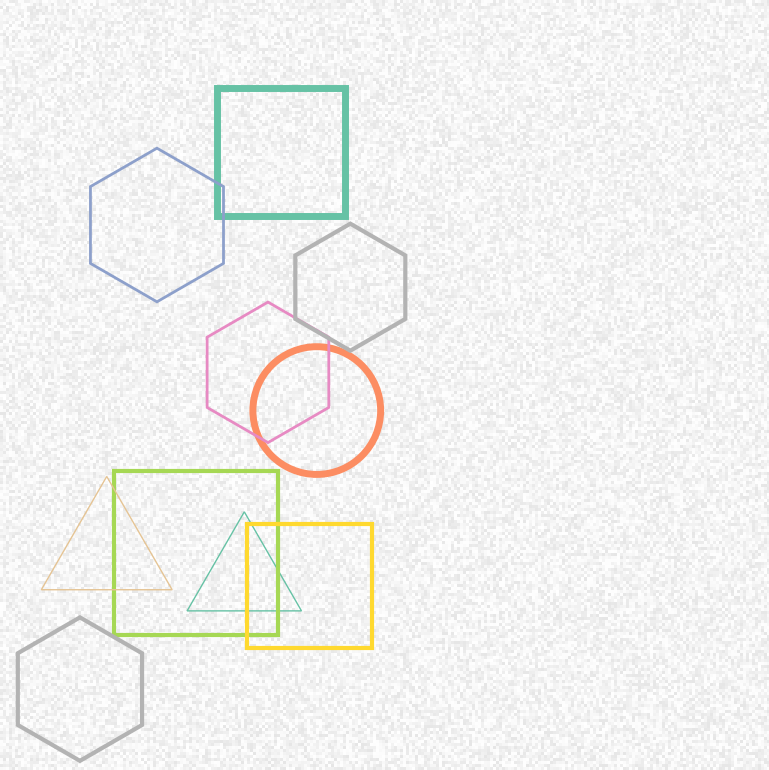[{"shape": "square", "thickness": 2.5, "radius": 0.41, "center": [0.365, 0.802]}, {"shape": "triangle", "thickness": 0.5, "radius": 0.43, "center": [0.317, 0.25]}, {"shape": "circle", "thickness": 2.5, "radius": 0.41, "center": [0.411, 0.467]}, {"shape": "hexagon", "thickness": 1, "radius": 0.5, "center": [0.204, 0.708]}, {"shape": "hexagon", "thickness": 1, "radius": 0.46, "center": [0.348, 0.516]}, {"shape": "square", "thickness": 1.5, "radius": 0.53, "center": [0.255, 0.282]}, {"shape": "square", "thickness": 1.5, "radius": 0.4, "center": [0.402, 0.239]}, {"shape": "triangle", "thickness": 0.5, "radius": 0.49, "center": [0.139, 0.283]}, {"shape": "hexagon", "thickness": 1.5, "radius": 0.41, "center": [0.455, 0.627]}, {"shape": "hexagon", "thickness": 1.5, "radius": 0.47, "center": [0.104, 0.105]}]